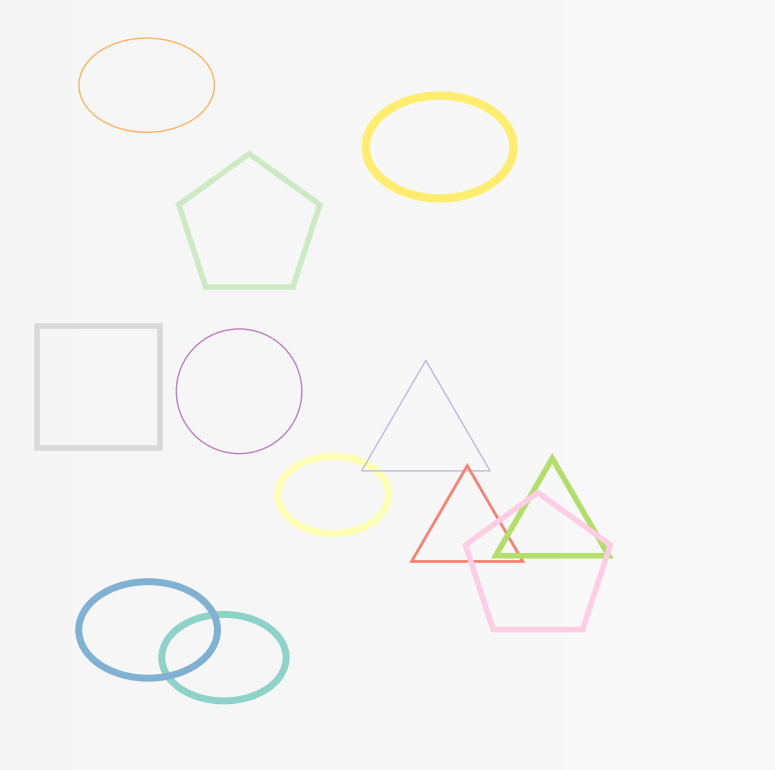[{"shape": "oval", "thickness": 2.5, "radius": 0.4, "center": [0.289, 0.146]}, {"shape": "oval", "thickness": 2.5, "radius": 0.36, "center": [0.43, 0.357]}, {"shape": "triangle", "thickness": 0.5, "radius": 0.48, "center": [0.549, 0.436]}, {"shape": "triangle", "thickness": 1, "radius": 0.41, "center": [0.603, 0.312]}, {"shape": "oval", "thickness": 2.5, "radius": 0.45, "center": [0.191, 0.182]}, {"shape": "oval", "thickness": 0.5, "radius": 0.44, "center": [0.189, 0.889]}, {"shape": "triangle", "thickness": 2, "radius": 0.42, "center": [0.713, 0.32]}, {"shape": "pentagon", "thickness": 2, "radius": 0.49, "center": [0.694, 0.262]}, {"shape": "square", "thickness": 2, "radius": 0.4, "center": [0.127, 0.498]}, {"shape": "circle", "thickness": 0.5, "radius": 0.4, "center": [0.309, 0.492]}, {"shape": "pentagon", "thickness": 2, "radius": 0.48, "center": [0.322, 0.705]}, {"shape": "oval", "thickness": 3, "radius": 0.48, "center": [0.567, 0.809]}]